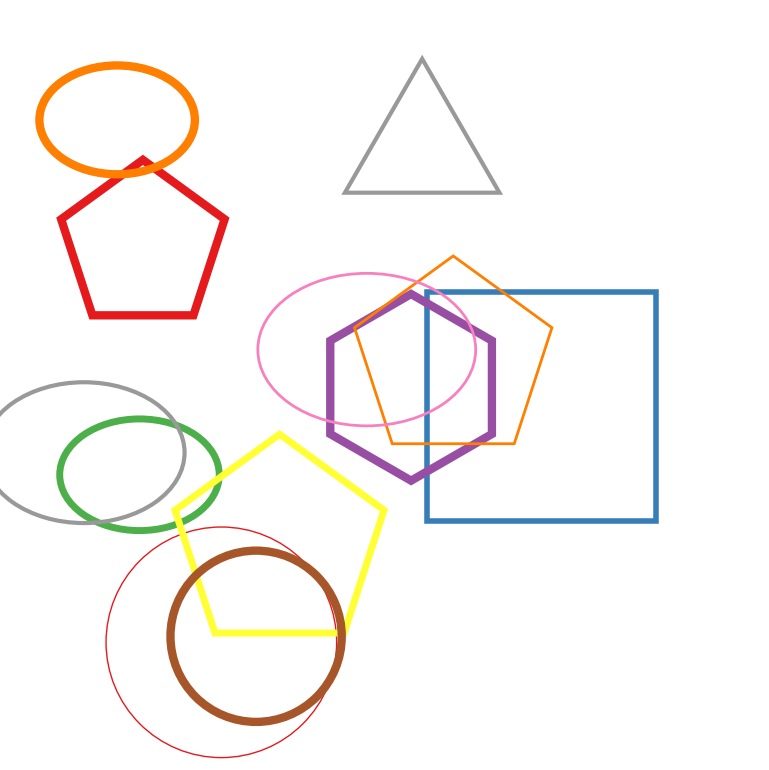[{"shape": "pentagon", "thickness": 3, "radius": 0.56, "center": [0.186, 0.681]}, {"shape": "circle", "thickness": 0.5, "radius": 0.75, "center": [0.287, 0.166]}, {"shape": "square", "thickness": 2, "radius": 0.74, "center": [0.703, 0.472]}, {"shape": "oval", "thickness": 2.5, "radius": 0.52, "center": [0.181, 0.383]}, {"shape": "hexagon", "thickness": 3, "radius": 0.61, "center": [0.534, 0.497]}, {"shape": "oval", "thickness": 3, "radius": 0.5, "center": [0.152, 0.844]}, {"shape": "pentagon", "thickness": 1, "radius": 0.67, "center": [0.589, 0.533]}, {"shape": "pentagon", "thickness": 2.5, "radius": 0.71, "center": [0.363, 0.293]}, {"shape": "circle", "thickness": 3, "radius": 0.56, "center": [0.333, 0.174]}, {"shape": "oval", "thickness": 1, "radius": 0.71, "center": [0.476, 0.546]}, {"shape": "triangle", "thickness": 1.5, "radius": 0.58, "center": [0.548, 0.808]}, {"shape": "oval", "thickness": 1.5, "radius": 0.65, "center": [0.109, 0.412]}]